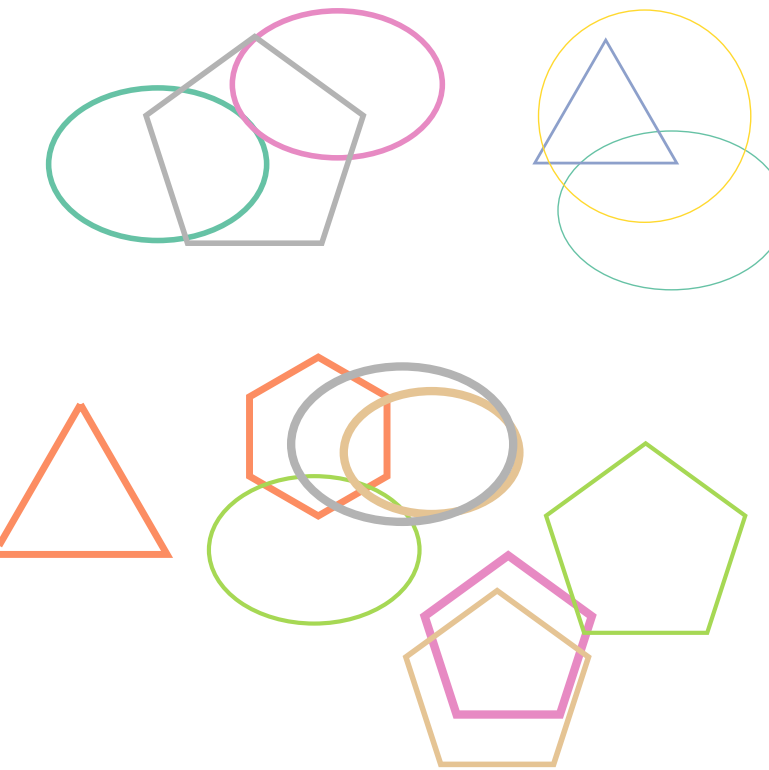[{"shape": "oval", "thickness": 2, "radius": 0.71, "center": [0.205, 0.787]}, {"shape": "oval", "thickness": 0.5, "radius": 0.74, "center": [0.872, 0.727]}, {"shape": "hexagon", "thickness": 2.5, "radius": 0.52, "center": [0.413, 0.433]}, {"shape": "triangle", "thickness": 2.5, "radius": 0.65, "center": [0.105, 0.345]}, {"shape": "triangle", "thickness": 1, "radius": 0.53, "center": [0.787, 0.841]}, {"shape": "oval", "thickness": 2, "radius": 0.68, "center": [0.438, 0.89]}, {"shape": "pentagon", "thickness": 3, "radius": 0.57, "center": [0.66, 0.164]}, {"shape": "pentagon", "thickness": 1.5, "radius": 0.68, "center": [0.839, 0.288]}, {"shape": "oval", "thickness": 1.5, "radius": 0.68, "center": [0.408, 0.286]}, {"shape": "circle", "thickness": 0.5, "radius": 0.69, "center": [0.837, 0.849]}, {"shape": "oval", "thickness": 3, "radius": 0.57, "center": [0.56, 0.412]}, {"shape": "pentagon", "thickness": 2, "radius": 0.62, "center": [0.646, 0.108]}, {"shape": "pentagon", "thickness": 2, "radius": 0.74, "center": [0.331, 0.804]}, {"shape": "oval", "thickness": 3, "radius": 0.72, "center": [0.522, 0.423]}]